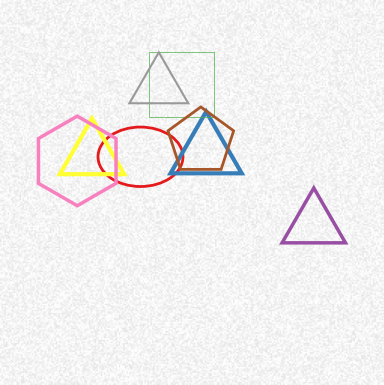[{"shape": "oval", "thickness": 2, "radius": 0.55, "center": [0.365, 0.593]}, {"shape": "triangle", "thickness": 3, "radius": 0.53, "center": [0.535, 0.603]}, {"shape": "square", "thickness": 0.5, "radius": 0.42, "center": [0.471, 0.781]}, {"shape": "triangle", "thickness": 2.5, "radius": 0.47, "center": [0.815, 0.417]}, {"shape": "triangle", "thickness": 3, "radius": 0.48, "center": [0.239, 0.596]}, {"shape": "pentagon", "thickness": 2, "radius": 0.45, "center": [0.522, 0.633]}, {"shape": "hexagon", "thickness": 2.5, "radius": 0.58, "center": [0.201, 0.582]}, {"shape": "triangle", "thickness": 1.5, "radius": 0.44, "center": [0.413, 0.776]}]